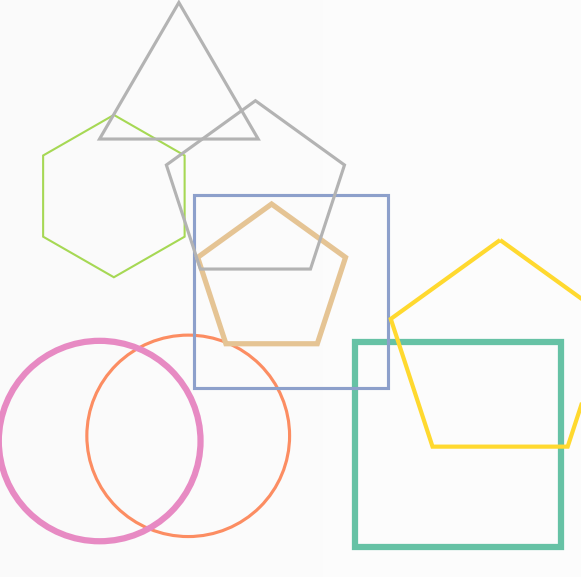[{"shape": "square", "thickness": 3, "radius": 0.88, "center": [0.788, 0.229]}, {"shape": "circle", "thickness": 1.5, "radius": 0.87, "center": [0.324, 0.244]}, {"shape": "square", "thickness": 1.5, "radius": 0.84, "center": [0.5, 0.494]}, {"shape": "circle", "thickness": 3, "radius": 0.87, "center": [0.171, 0.235]}, {"shape": "hexagon", "thickness": 1, "radius": 0.7, "center": [0.196, 0.66]}, {"shape": "pentagon", "thickness": 2, "radius": 0.99, "center": [0.86, 0.386]}, {"shape": "pentagon", "thickness": 2.5, "radius": 0.67, "center": [0.467, 0.512]}, {"shape": "pentagon", "thickness": 1.5, "radius": 0.81, "center": [0.439, 0.664]}, {"shape": "triangle", "thickness": 1.5, "radius": 0.79, "center": [0.308, 0.837]}]